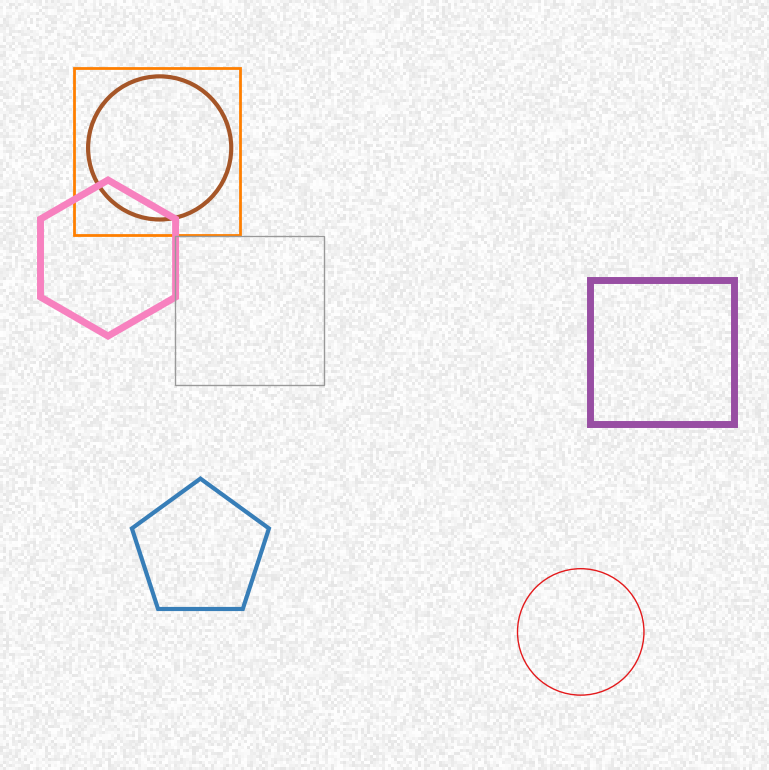[{"shape": "circle", "thickness": 0.5, "radius": 0.41, "center": [0.754, 0.179]}, {"shape": "pentagon", "thickness": 1.5, "radius": 0.47, "center": [0.26, 0.285]}, {"shape": "square", "thickness": 2.5, "radius": 0.47, "center": [0.86, 0.543]}, {"shape": "square", "thickness": 1, "radius": 0.54, "center": [0.204, 0.803]}, {"shape": "circle", "thickness": 1.5, "radius": 0.46, "center": [0.207, 0.808]}, {"shape": "hexagon", "thickness": 2.5, "radius": 0.51, "center": [0.14, 0.665]}, {"shape": "square", "thickness": 0.5, "radius": 0.48, "center": [0.324, 0.596]}]